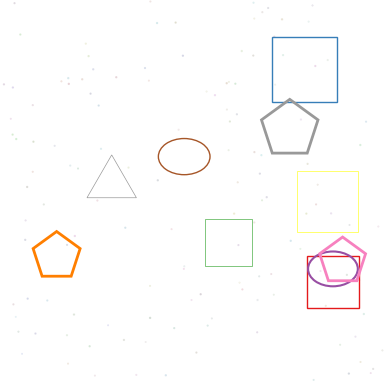[{"shape": "square", "thickness": 1, "radius": 0.34, "center": [0.866, 0.268]}, {"shape": "square", "thickness": 1, "radius": 0.42, "center": [0.791, 0.819]}, {"shape": "square", "thickness": 0.5, "radius": 0.31, "center": [0.594, 0.37]}, {"shape": "oval", "thickness": 1.5, "radius": 0.32, "center": [0.865, 0.302]}, {"shape": "pentagon", "thickness": 2, "radius": 0.32, "center": [0.147, 0.334]}, {"shape": "square", "thickness": 0.5, "radius": 0.4, "center": [0.851, 0.477]}, {"shape": "oval", "thickness": 1, "radius": 0.34, "center": [0.478, 0.593]}, {"shape": "pentagon", "thickness": 2, "radius": 0.31, "center": [0.89, 0.322]}, {"shape": "pentagon", "thickness": 2, "radius": 0.39, "center": [0.753, 0.665]}, {"shape": "triangle", "thickness": 0.5, "radius": 0.37, "center": [0.29, 0.523]}]